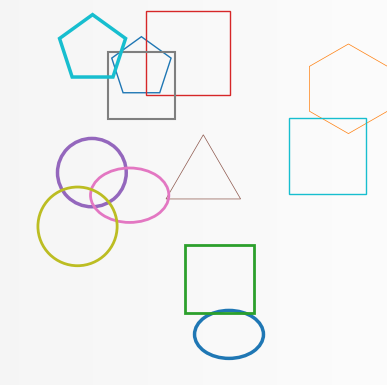[{"shape": "oval", "thickness": 2.5, "radius": 0.44, "center": [0.591, 0.131]}, {"shape": "pentagon", "thickness": 1, "radius": 0.4, "center": [0.365, 0.824]}, {"shape": "hexagon", "thickness": 0.5, "radius": 0.58, "center": [0.899, 0.769]}, {"shape": "square", "thickness": 2, "radius": 0.44, "center": [0.566, 0.276]}, {"shape": "square", "thickness": 1, "radius": 0.54, "center": [0.485, 0.862]}, {"shape": "circle", "thickness": 2.5, "radius": 0.44, "center": [0.237, 0.552]}, {"shape": "triangle", "thickness": 0.5, "radius": 0.56, "center": [0.525, 0.539]}, {"shape": "oval", "thickness": 2, "radius": 0.51, "center": [0.335, 0.493]}, {"shape": "square", "thickness": 1.5, "radius": 0.43, "center": [0.366, 0.778]}, {"shape": "circle", "thickness": 2, "radius": 0.51, "center": [0.2, 0.412]}, {"shape": "pentagon", "thickness": 2.5, "radius": 0.45, "center": [0.239, 0.872]}, {"shape": "square", "thickness": 1, "radius": 0.5, "center": [0.846, 0.594]}]